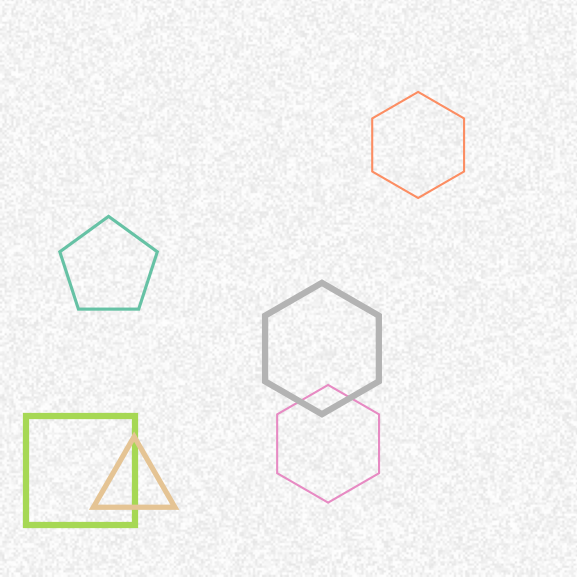[{"shape": "pentagon", "thickness": 1.5, "radius": 0.44, "center": [0.188, 0.536]}, {"shape": "hexagon", "thickness": 1, "radius": 0.46, "center": [0.724, 0.748]}, {"shape": "hexagon", "thickness": 1, "radius": 0.51, "center": [0.568, 0.231]}, {"shape": "square", "thickness": 3, "radius": 0.47, "center": [0.14, 0.184]}, {"shape": "triangle", "thickness": 2.5, "radius": 0.41, "center": [0.232, 0.162]}, {"shape": "hexagon", "thickness": 3, "radius": 0.57, "center": [0.558, 0.396]}]